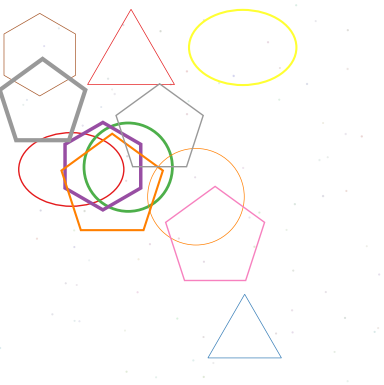[{"shape": "oval", "thickness": 1, "radius": 0.68, "center": [0.185, 0.56]}, {"shape": "triangle", "thickness": 0.5, "radius": 0.65, "center": [0.34, 0.846]}, {"shape": "triangle", "thickness": 0.5, "radius": 0.55, "center": [0.636, 0.125]}, {"shape": "circle", "thickness": 2, "radius": 0.57, "center": [0.333, 0.566]}, {"shape": "hexagon", "thickness": 2.5, "radius": 0.57, "center": [0.267, 0.568]}, {"shape": "pentagon", "thickness": 1.5, "radius": 0.69, "center": [0.291, 0.514]}, {"shape": "circle", "thickness": 0.5, "radius": 0.63, "center": [0.509, 0.489]}, {"shape": "oval", "thickness": 1.5, "radius": 0.7, "center": [0.63, 0.877]}, {"shape": "hexagon", "thickness": 0.5, "radius": 0.54, "center": [0.103, 0.858]}, {"shape": "pentagon", "thickness": 1, "radius": 0.68, "center": [0.559, 0.381]}, {"shape": "pentagon", "thickness": 1, "radius": 0.59, "center": [0.415, 0.663]}, {"shape": "pentagon", "thickness": 3, "radius": 0.58, "center": [0.111, 0.73]}]